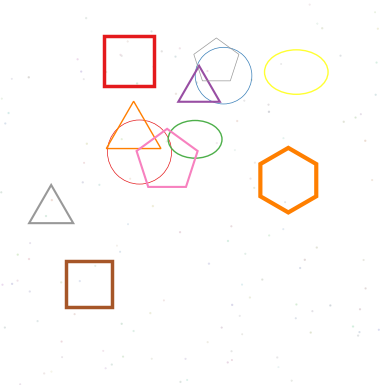[{"shape": "circle", "thickness": 0.5, "radius": 0.42, "center": [0.362, 0.605]}, {"shape": "square", "thickness": 2.5, "radius": 0.32, "center": [0.334, 0.841]}, {"shape": "circle", "thickness": 0.5, "radius": 0.37, "center": [0.581, 0.804]}, {"shape": "oval", "thickness": 1, "radius": 0.35, "center": [0.507, 0.638]}, {"shape": "triangle", "thickness": 1.5, "radius": 0.31, "center": [0.517, 0.767]}, {"shape": "triangle", "thickness": 1, "radius": 0.41, "center": [0.347, 0.655]}, {"shape": "hexagon", "thickness": 3, "radius": 0.42, "center": [0.749, 0.532]}, {"shape": "oval", "thickness": 1, "radius": 0.41, "center": [0.77, 0.813]}, {"shape": "square", "thickness": 2.5, "radius": 0.3, "center": [0.231, 0.263]}, {"shape": "pentagon", "thickness": 1.5, "radius": 0.42, "center": [0.434, 0.582]}, {"shape": "triangle", "thickness": 1.5, "radius": 0.33, "center": [0.133, 0.453]}, {"shape": "pentagon", "thickness": 0.5, "radius": 0.31, "center": [0.562, 0.84]}]